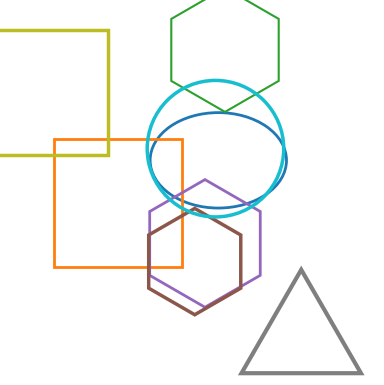[{"shape": "oval", "thickness": 2, "radius": 0.89, "center": [0.567, 0.584]}, {"shape": "square", "thickness": 2, "radius": 0.83, "center": [0.308, 0.473]}, {"shape": "hexagon", "thickness": 1.5, "radius": 0.81, "center": [0.584, 0.87]}, {"shape": "hexagon", "thickness": 2, "radius": 0.83, "center": [0.532, 0.368]}, {"shape": "hexagon", "thickness": 2.5, "radius": 0.69, "center": [0.506, 0.321]}, {"shape": "triangle", "thickness": 3, "radius": 0.9, "center": [0.782, 0.12]}, {"shape": "square", "thickness": 2.5, "radius": 0.81, "center": [0.117, 0.76]}, {"shape": "circle", "thickness": 2.5, "radius": 0.89, "center": [0.56, 0.614]}]